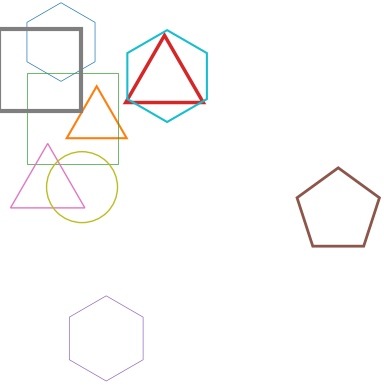[{"shape": "hexagon", "thickness": 0.5, "radius": 0.51, "center": [0.158, 0.891]}, {"shape": "triangle", "thickness": 1.5, "radius": 0.45, "center": [0.251, 0.686]}, {"shape": "square", "thickness": 0.5, "radius": 0.59, "center": [0.188, 0.693]}, {"shape": "triangle", "thickness": 2.5, "radius": 0.58, "center": [0.427, 0.792]}, {"shape": "hexagon", "thickness": 0.5, "radius": 0.55, "center": [0.276, 0.121]}, {"shape": "pentagon", "thickness": 2, "radius": 0.56, "center": [0.879, 0.452]}, {"shape": "triangle", "thickness": 1, "radius": 0.56, "center": [0.124, 0.516]}, {"shape": "square", "thickness": 3, "radius": 0.53, "center": [0.104, 0.819]}, {"shape": "circle", "thickness": 1, "radius": 0.46, "center": [0.213, 0.514]}, {"shape": "hexagon", "thickness": 1.5, "radius": 0.6, "center": [0.434, 0.802]}]